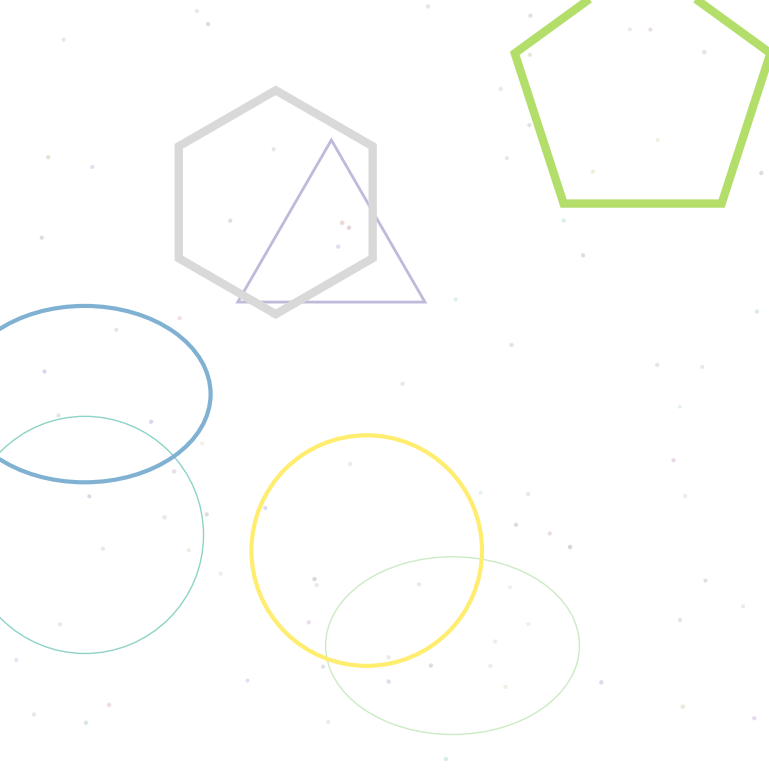[{"shape": "circle", "thickness": 0.5, "radius": 0.77, "center": [0.11, 0.305]}, {"shape": "triangle", "thickness": 1, "radius": 0.7, "center": [0.43, 0.678]}, {"shape": "oval", "thickness": 1.5, "radius": 0.82, "center": [0.11, 0.488]}, {"shape": "pentagon", "thickness": 3, "radius": 0.87, "center": [0.835, 0.877]}, {"shape": "hexagon", "thickness": 3, "radius": 0.73, "center": [0.358, 0.737]}, {"shape": "oval", "thickness": 0.5, "radius": 0.82, "center": [0.588, 0.161]}, {"shape": "circle", "thickness": 1.5, "radius": 0.75, "center": [0.476, 0.285]}]